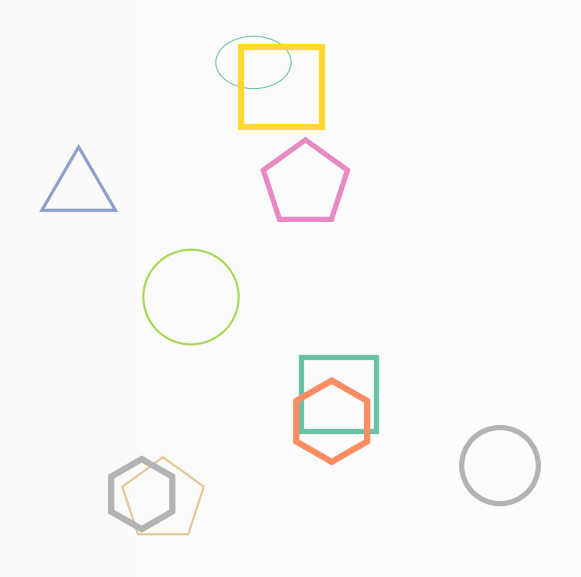[{"shape": "oval", "thickness": 0.5, "radius": 0.32, "center": [0.436, 0.891]}, {"shape": "square", "thickness": 2.5, "radius": 0.32, "center": [0.583, 0.317]}, {"shape": "hexagon", "thickness": 3, "radius": 0.35, "center": [0.571, 0.27]}, {"shape": "triangle", "thickness": 1.5, "radius": 0.37, "center": [0.135, 0.672]}, {"shape": "pentagon", "thickness": 2.5, "radius": 0.38, "center": [0.525, 0.681]}, {"shape": "circle", "thickness": 1, "radius": 0.41, "center": [0.329, 0.485]}, {"shape": "square", "thickness": 3, "radius": 0.35, "center": [0.484, 0.849]}, {"shape": "pentagon", "thickness": 1, "radius": 0.37, "center": [0.281, 0.134]}, {"shape": "hexagon", "thickness": 3, "radius": 0.3, "center": [0.244, 0.144]}, {"shape": "circle", "thickness": 2.5, "radius": 0.33, "center": [0.86, 0.193]}]